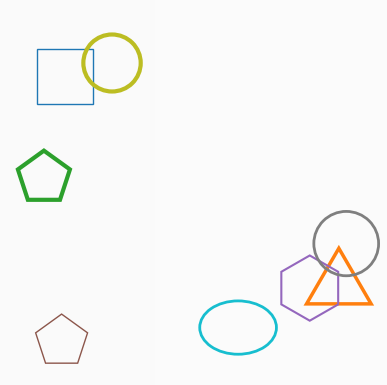[{"shape": "square", "thickness": 1, "radius": 0.36, "center": [0.168, 0.802]}, {"shape": "triangle", "thickness": 2.5, "radius": 0.48, "center": [0.874, 0.259]}, {"shape": "pentagon", "thickness": 3, "radius": 0.35, "center": [0.113, 0.538]}, {"shape": "hexagon", "thickness": 1.5, "radius": 0.42, "center": [0.799, 0.252]}, {"shape": "pentagon", "thickness": 1, "radius": 0.35, "center": [0.159, 0.114]}, {"shape": "circle", "thickness": 2, "radius": 0.42, "center": [0.893, 0.367]}, {"shape": "circle", "thickness": 3, "radius": 0.37, "center": [0.289, 0.836]}, {"shape": "oval", "thickness": 2, "radius": 0.49, "center": [0.614, 0.149]}]